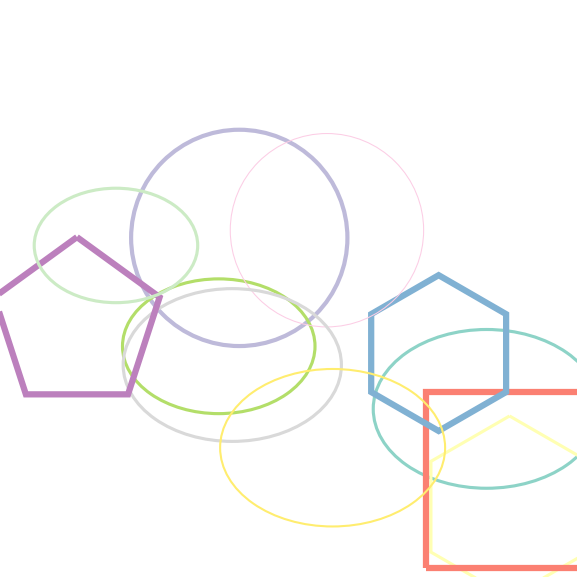[{"shape": "oval", "thickness": 1.5, "radius": 0.98, "center": [0.843, 0.291]}, {"shape": "hexagon", "thickness": 1.5, "radius": 0.79, "center": [0.882, 0.122]}, {"shape": "circle", "thickness": 2, "radius": 0.94, "center": [0.414, 0.587]}, {"shape": "square", "thickness": 3, "radius": 0.76, "center": [0.89, 0.168]}, {"shape": "hexagon", "thickness": 3, "radius": 0.67, "center": [0.76, 0.388]}, {"shape": "oval", "thickness": 1.5, "radius": 0.83, "center": [0.379, 0.4]}, {"shape": "circle", "thickness": 0.5, "radius": 0.84, "center": [0.566, 0.6]}, {"shape": "oval", "thickness": 1.5, "radius": 0.94, "center": [0.402, 0.367]}, {"shape": "pentagon", "thickness": 3, "radius": 0.75, "center": [0.133, 0.438]}, {"shape": "oval", "thickness": 1.5, "radius": 0.71, "center": [0.201, 0.574]}, {"shape": "oval", "thickness": 1, "radius": 0.97, "center": [0.576, 0.224]}]